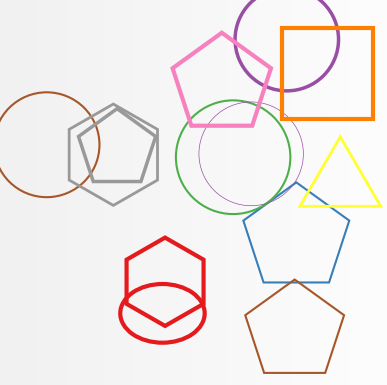[{"shape": "oval", "thickness": 3, "radius": 0.54, "center": [0.419, 0.186]}, {"shape": "hexagon", "thickness": 3, "radius": 0.57, "center": [0.426, 0.268]}, {"shape": "pentagon", "thickness": 1.5, "radius": 0.72, "center": [0.765, 0.383]}, {"shape": "circle", "thickness": 1.5, "radius": 0.74, "center": [0.602, 0.592]}, {"shape": "circle", "thickness": 0.5, "radius": 0.67, "center": [0.648, 0.6]}, {"shape": "circle", "thickness": 2.5, "radius": 0.67, "center": [0.74, 0.898]}, {"shape": "square", "thickness": 3, "radius": 0.59, "center": [0.845, 0.809]}, {"shape": "triangle", "thickness": 2, "radius": 0.6, "center": [0.878, 0.524]}, {"shape": "circle", "thickness": 1.5, "radius": 0.68, "center": [0.121, 0.624]}, {"shape": "pentagon", "thickness": 1.5, "radius": 0.67, "center": [0.76, 0.14]}, {"shape": "pentagon", "thickness": 3, "radius": 0.67, "center": [0.572, 0.781]}, {"shape": "hexagon", "thickness": 2, "radius": 0.66, "center": [0.292, 0.598]}, {"shape": "pentagon", "thickness": 2.5, "radius": 0.52, "center": [0.302, 0.613]}]